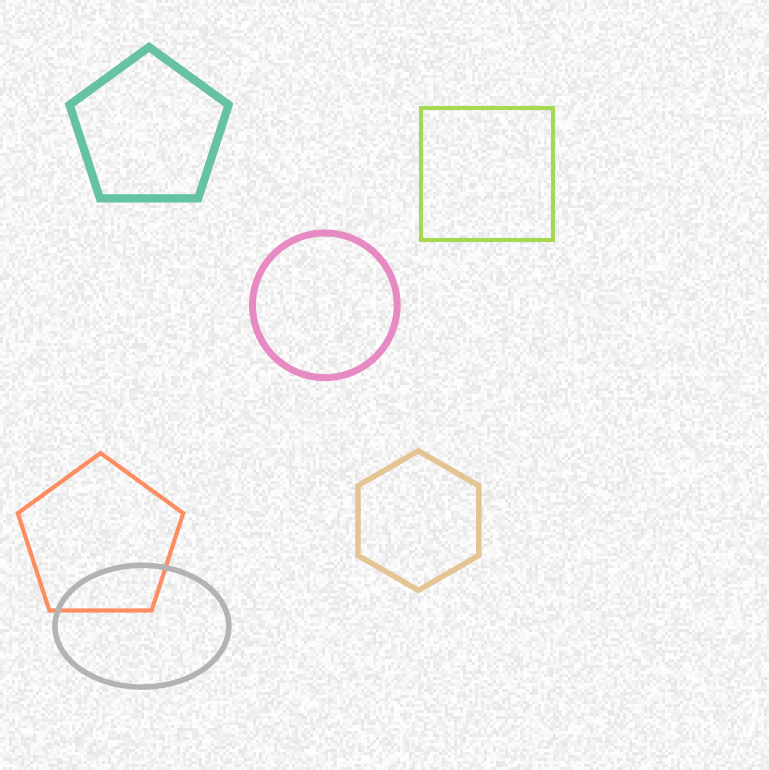[{"shape": "pentagon", "thickness": 3, "radius": 0.54, "center": [0.194, 0.83]}, {"shape": "pentagon", "thickness": 1.5, "radius": 0.56, "center": [0.131, 0.299]}, {"shape": "circle", "thickness": 2.5, "radius": 0.47, "center": [0.422, 0.603]}, {"shape": "square", "thickness": 1.5, "radius": 0.43, "center": [0.632, 0.774]}, {"shape": "hexagon", "thickness": 2, "radius": 0.45, "center": [0.543, 0.324]}, {"shape": "oval", "thickness": 2, "radius": 0.56, "center": [0.184, 0.187]}]